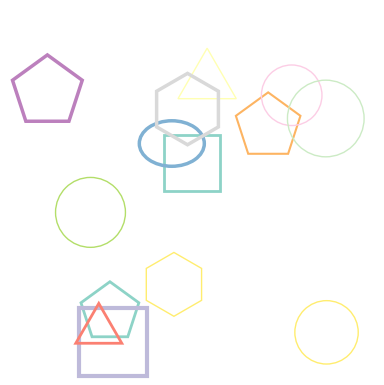[{"shape": "square", "thickness": 2, "radius": 0.36, "center": [0.498, 0.577]}, {"shape": "pentagon", "thickness": 2, "radius": 0.4, "center": [0.285, 0.189]}, {"shape": "triangle", "thickness": 1, "radius": 0.44, "center": [0.538, 0.787]}, {"shape": "square", "thickness": 3, "radius": 0.44, "center": [0.293, 0.111]}, {"shape": "triangle", "thickness": 2, "radius": 0.34, "center": [0.257, 0.143]}, {"shape": "oval", "thickness": 2.5, "radius": 0.42, "center": [0.446, 0.627]}, {"shape": "pentagon", "thickness": 1.5, "radius": 0.44, "center": [0.697, 0.672]}, {"shape": "circle", "thickness": 1, "radius": 0.45, "center": [0.235, 0.448]}, {"shape": "circle", "thickness": 1, "radius": 0.39, "center": [0.758, 0.753]}, {"shape": "hexagon", "thickness": 2.5, "radius": 0.46, "center": [0.487, 0.717]}, {"shape": "pentagon", "thickness": 2.5, "radius": 0.48, "center": [0.123, 0.762]}, {"shape": "circle", "thickness": 1, "radius": 0.5, "center": [0.846, 0.692]}, {"shape": "circle", "thickness": 1, "radius": 0.41, "center": [0.848, 0.137]}, {"shape": "hexagon", "thickness": 1, "radius": 0.41, "center": [0.452, 0.261]}]